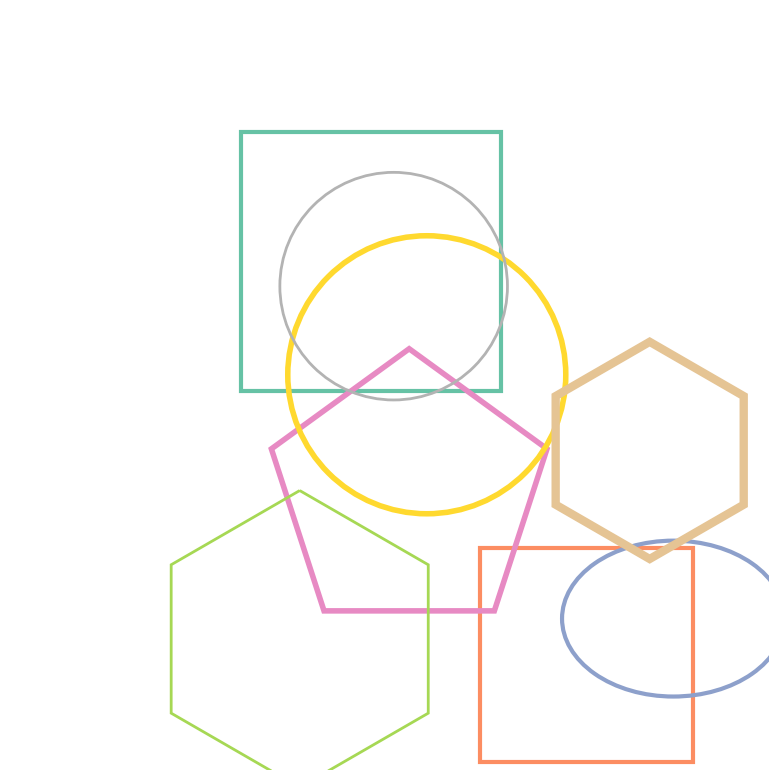[{"shape": "square", "thickness": 1.5, "radius": 0.84, "center": [0.482, 0.66]}, {"shape": "square", "thickness": 1.5, "radius": 0.69, "center": [0.762, 0.15]}, {"shape": "oval", "thickness": 1.5, "radius": 0.72, "center": [0.875, 0.197]}, {"shape": "pentagon", "thickness": 2, "radius": 0.94, "center": [0.531, 0.359]}, {"shape": "hexagon", "thickness": 1, "radius": 0.96, "center": [0.389, 0.17]}, {"shape": "circle", "thickness": 2, "radius": 0.9, "center": [0.554, 0.513]}, {"shape": "hexagon", "thickness": 3, "radius": 0.71, "center": [0.844, 0.415]}, {"shape": "circle", "thickness": 1, "radius": 0.74, "center": [0.511, 0.628]}]